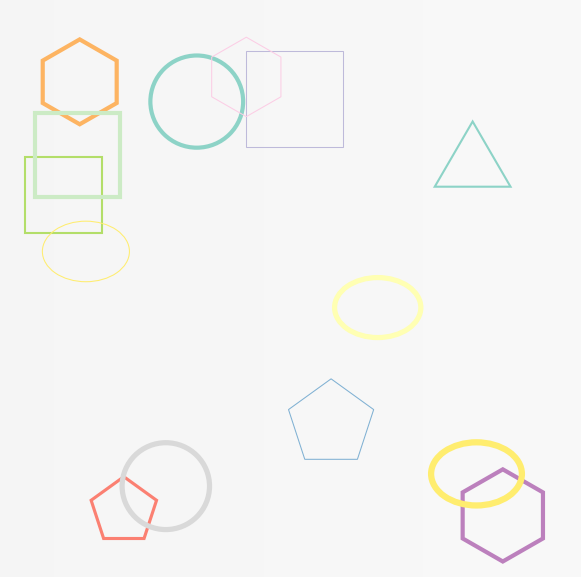[{"shape": "triangle", "thickness": 1, "radius": 0.38, "center": [0.813, 0.713]}, {"shape": "circle", "thickness": 2, "radius": 0.4, "center": [0.339, 0.823]}, {"shape": "oval", "thickness": 2.5, "radius": 0.37, "center": [0.65, 0.467]}, {"shape": "square", "thickness": 0.5, "radius": 0.42, "center": [0.507, 0.828]}, {"shape": "pentagon", "thickness": 1.5, "radius": 0.3, "center": [0.213, 0.115]}, {"shape": "pentagon", "thickness": 0.5, "radius": 0.39, "center": [0.57, 0.266]}, {"shape": "hexagon", "thickness": 2, "radius": 0.37, "center": [0.137, 0.857]}, {"shape": "square", "thickness": 1, "radius": 0.33, "center": [0.109, 0.661]}, {"shape": "hexagon", "thickness": 0.5, "radius": 0.34, "center": [0.424, 0.866]}, {"shape": "circle", "thickness": 2.5, "radius": 0.38, "center": [0.285, 0.157]}, {"shape": "hexagon", "thickness": 2, "radius": 0.4, "center": [0.865, 0.107]}, {"shape": "square", "thickness": 2, "radius": 0.37, "center": [0.133, 0.731]}, {"shape": "oval", "thickness": 3, "radius": 0.39, "center": [0.82, 0.179]}, {"shape": "oval", "thickness": 0.5, "radius": 0.37, "center": [0.148, 0.564]}]